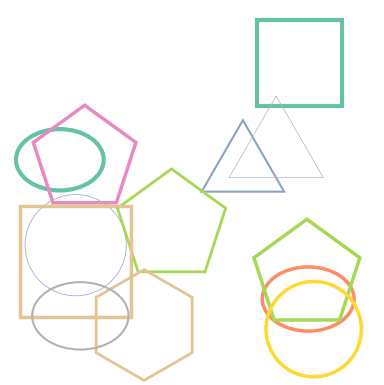[{"shape": "square", "thickness": 3, "radius": 0.55, "center": [0.777, 0.836]}, {"shape": "oval", "thickness": 3, "radius": 0.57, "center": [0.155, 0.585]}, {"shape": "oval", "thickness": 2.5, "radius": 0.6, "center": [0.801, 0.223]}, {"shape": "circle", "thickness": 0.5, "radius": 0.66, "center": [0.197, 0.363]}, {"shape": "triangle", "thickness": 1.5, "radius": 0.62, "center": [0.631, 0.564]}, {"shape": "pentagon", "thickness": 2.5, "radius": 0.7, "center": [0.22, 0.587]}, {"shape": "pentagon", "thickness": 2, "radius": 0.74, "center": [0.446, 0.414]}, {"shape": "pentagon", "thickness": 2.5, "radius": 0.72, "center": [0.797, 0.286]}, {"shape": "circle", "thickness": 2.5, "radius": 0.62, "center": [0.815, 0.145]}, {"shape": "square", "thickness": 2.5, "radius": 0.72, "center": [0.196, 0.321]}, {"shape": "hexagon", "thickness": 2, "radius": 0.72, "center": [0.374, 0.156]}, {"shape": "oval", "thickness": 1.5, "radius": 0.63, "center": [0.209, 0.18]}, {"shape": "triangle", "thickness": 0.5, "radius": 0.71, "center": [0.717, 0.609]}]